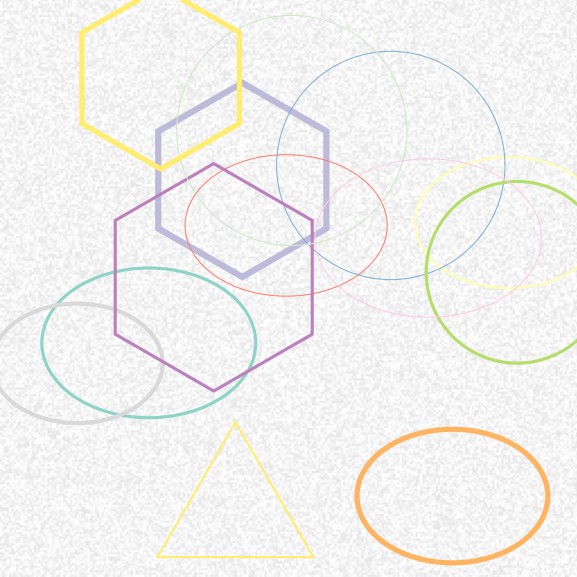[{"shape": "oval", "thickness": 1.5, "radius": 0.93, "center": [0.258, 0.405]}, {"shape": "oval", "thickness": 1, "radius": 0.81, "center": [0.881, 0.614]}, {"shape": "hexagon", "thickness": 3, "radius": 0.84, "center": [0.42, 0.688]}, {"shape": "oval", "thickness": 0.5, "radius": 0.87, "center": [0.495, 0.609]}, {"shape": "circle", "thickness": 0.5, "radius": 0.99, "center": [0.677, 0.713]}, {"shape": "oval", "thickness": 2.5, "radius": 0.83, "center": [0.783, 0.14]}, {"shape": "circle", "thickness": 1.5, "radius": 0.79, "center": [0.895, 0.528]}, {"shape": "oval", "thickness": 0.5, "radius": 0.98, "center": [0.742, 0.587]}, {"shape": "oval", "thickness": 2, "radius": 0.74, "center": [0.134, 0.37]}, {"shape": "hexagon", "thickness": 1.5, "radius": 0.98, "center": [0.37, 0.519]}, {"shape": "circle", "thickness": 0.5, "radius": 1.0, "center": [0.505, 0.773]}, {"shape": "triangle", "thickness": 1, "radius": 0.78, "center": [0.408, 0.112]}, {"shape": "hexagon", "thickness": 2.5, "radius": 0.79, "center": [0.278, 0.864]}]